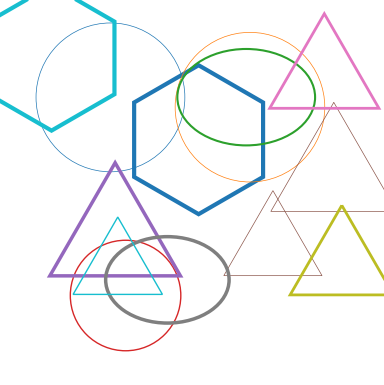[{"shape": "hexagon", "thickness": 3, "radius": 0.97, "center": [0.516, 0.637]}, {"shape": "circle", "thickness": 0.5, "radius": 0.97, "center": [0.287, 0.747]}, {"shape": "circle", "thickness": 0.5, "radius": 0.97, "center": [0.649, 0.722]}, {"shape": "oval", "thickness": 1.5, "radius": 0.89, "center": [0.64, 0.748]}, {"shape": "circle", "thickness": 1, "radius": 0.72, "center": [0.326, 0.232]}, {"shape": "triangle", "thickness": 2.5, "radius": 0.98, "center": [0.299, 0.381]}, {"shape": "triangle", "thickness": 0.5, "radius": 0.94, "center": [0.867, 0.545]}, {"shape": "triangle", "thickness": 0.5, "radius": 0.74, "center": [0.709, 0.358]}, {"shape": "triangle", "thickness": 2, "radius": 0.82, "center": [0.842, 0.801]}, {"shape": "oval", "thickness": 2.5, "radius": 0.8, "center": [0.435, 0.273]}, {"shape": "triangle", "thickness": 2, "radius": 0.78, "center": [0.888, 0.312]}, {"shape": "hexagon", "thickness": 3, "radius": 0.94, "center": [0.134, 0.849]}, {"shape": "triangle", "thickness": 1, "radius": 0.67, "center": [0.306, 0.302]}]